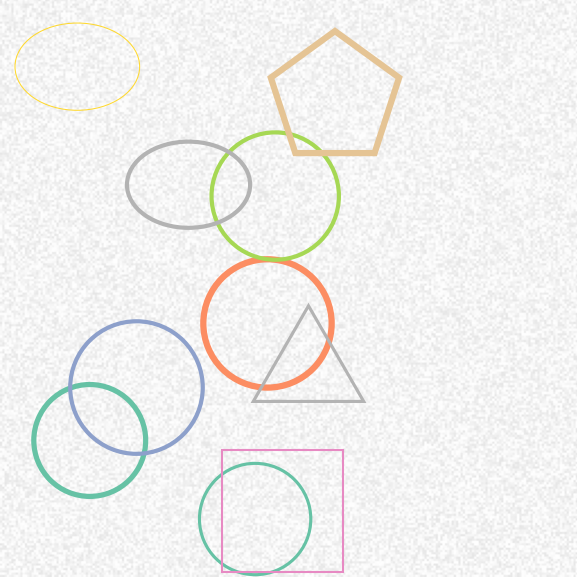[{"shape": "circle", "thickness": 2.5, "radius": 0.48, "center": [0.155, 0.236]}, {"shape": "circle", "thickness": 1.5, "radius": 0.48, "center": [0.442, 0.1]}, {"shape": "circle", "thickness": 3, "radius": 0.56, "center": [0.463, 0.439]}, {"shape": "circle", "thickness": 2, "radius": 0.57, "center": [0.236, 0.328]}, {"shape": "square", "thickness": 1, "radius": 0.53, "center": [0.489, 0.115]}, {"shape": "circle", "thickness": 2, "radius": 0.55, "center": [0.477, 0.66]}, {"shape": "oval", "thickness": 0.5, "radius": 0.54, "center": [0.134, 0.884]}, {"shape": "pentagon", "thickness": 3, "radius": 0.58, "center": [0.58, 0.829]}, {"shape": "triangle", "thickness": 1.5, "radius": 0.55, "center": [0.534, 0.359]}, {"shape": "oval", "thickness": 2, "radius": 0.53, "center": [0.326, 0.679]}]